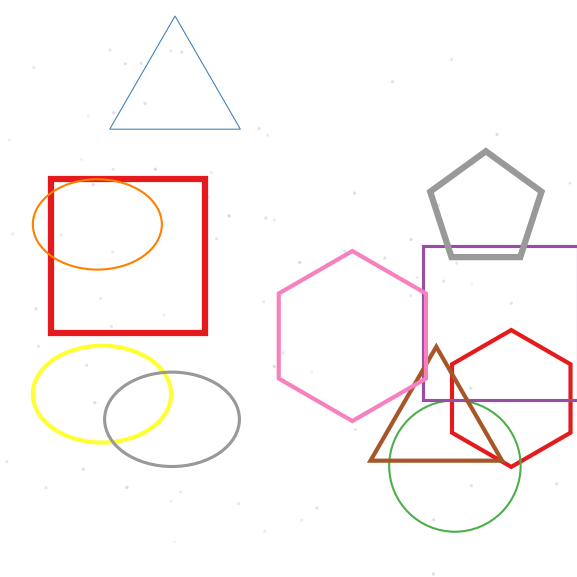[{"shape": "square", "thickness": 3, "radius": 0.67, "center": [0.222, 0.556]}, {"shape": "hexagon", "thickness": 2, "radius": 0.59, "center": [0.885, 0.309]}, {"shape": "triangle", "thickness": 0.5, "radius": 0.65, "center": [0.303, 0.841]}, {"shape": "circle", "thickness": 1, "radius": 0.57, "center": [0.788, 0.192]}, {"shape": "square", "thickness": 1.5, "radius": 0.67, "center": [0.866, 0.44]}, {"shape": "oval", "thickness": 1, "radius": 0.56, "center": [0.169, 0.611]}, {"shape": "oval", "thickness": 2, "radius": 0.6, "center": [0.177, 0.317]}, {"shape": "triangle", "thickness": 2, "radius": 0.66, "center": [0.755, 0.267]}, {"shape": "hexagon", "thickness": 2, "radius": 0.74, "center": [0.61, 0.417]}, {"shape": "pentagon", "thickness": 3, "radius": 0.51, "center": [0.841, 0.636]}, {"shape": "oval", "thickness": 1.5, "radius": 0.58, "center": [0.298, 0.273]}]